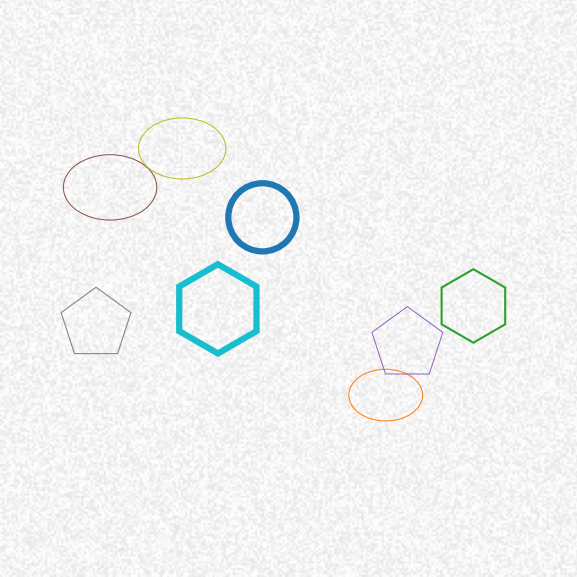[{"shape": "circle", "thickness": 3, "radius": 0.3, "center": [0.454, 0.623]}, {"shape": "oval", "thickness": 0.5, "radius": 0.32, "center": [0.668, 0.315]}, {"shape": "hexagon", "thickness": 1, "radius": 0.32, "center": [0.82, 0.469]}, {"shape": "pentagon", "thickness": 0.5, "radius": 0.32, "center": [0.705, 0.404]}, {"shape": "oval", "thickness": 0.5, "radius": 0.4, "center": [0.191, 0.675]}, {"shape": "pentagon", "thickness": 0.5, "radius": 0.32, "center": [0.166, 0.438]}, {"shape": "oval", "thickness": 0.5, "radius": 0.38, "center": [0.315, 0.742]}, {"shape": "hexagon", "thickness": 3, "radius": 0.39, "center": [0.377, 0.464]}]